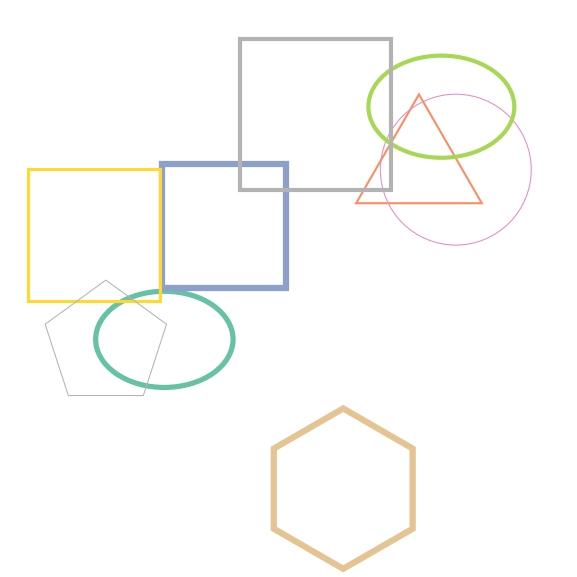[{"shape": "oval", "thickness": 2.5, "radius": 0.59, "center": [0.285, 0.412]}, {"shape": "triangle", "thickness": 1, "radius": 0.63, "center": [0.726, 0.71]}, {"shape": "square", "thickness": 3, "radius": 0.54, "center": [0.388, 0.608]}, {"shape": "circle", "thickness": 0.5, "radius": 0.65, "center": [0.789, 0.705]}, {"shape": "oval", "thickness": 2, "radius": 0.63, "center": [0.764, 0.814]}, {"shape": "square", "thickness": 1.5, "radius": 0.57, "center": [0.162, 0.593]}, {"shape": "hexagon", "thickness": 3, "radius": 0.69, "center": [0.594, 0.153]}, {"shape": "pentagon", "thickness": 0.5, "radius": 0.55, "center": [0.183, 0.404]}, {"shape": "square", "thickness": 2, "radius": 0.66, "center": [0.546, 0.801]}]